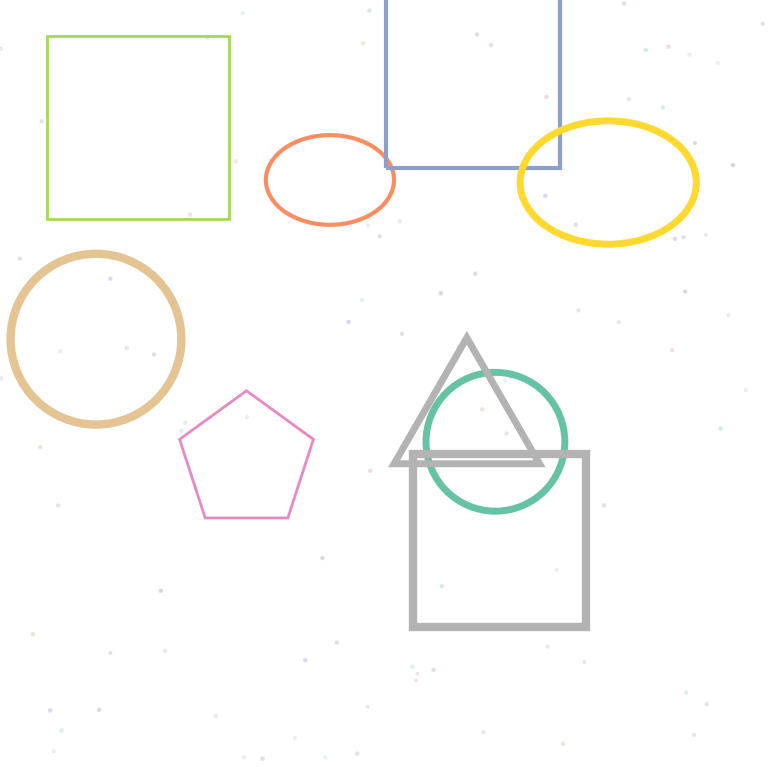[{"shape": "circle", "thickness": 2.5, "radius": 0.45, "center": [0.643, 0.426]}, {"shape": "oval", "thickness": 1.5, "radius": 0.42, "center": [0.428, 0.766]}, {"shape": "square", "thickness": 1.5, "radius": 0.57, "center": [0.614, 0.896]}, {"shape": "pentagon", "thickness": 1, "radius": 0.46, "center": [0.32, 0.401]}, {"shape": "square", "thickness": 1, "radius": 0.59, "center": [0.179, 0.834]}, {"shape": "oval", "thickness": 2.5, "radius": 0.57, "center": [0.79, 0.763]}, {"shape": "circle", "thickness": 3, "radius": 0.55, "center": [0.125, 0.56]}, {"shape": "triangle", "thickness": 2.5, "radius": 0.55, "center": [0.606, 0.452]}, {"shape": "square", "thickness": 3, "radius": 0.56, "center": [0.649, 0.298]}]